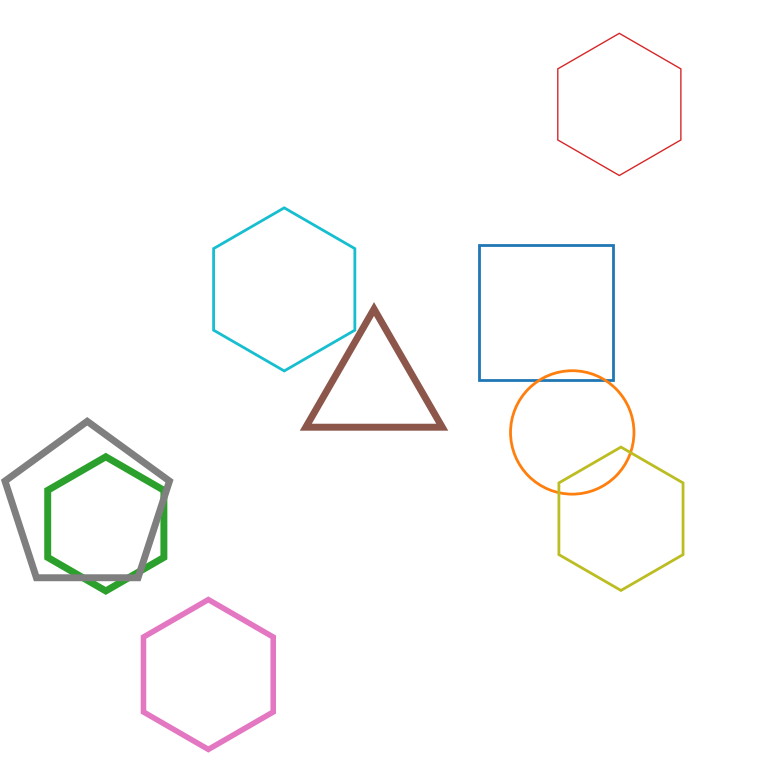[{"shape": "square", "thickness": 1, "radius": 0.44, "center": [0.709, 0.594]}, {"shape": "circle", "thickness": 1, "radius": 0.4, "center": [0.743, 0.438]}, {"shape": "hexagon", "thickness": 2.5, "radius": 0.44, "center": [0.137, 0.32]}, {"shape": "hexagon", "thickness": 0.5, "radius": 0.46, "center": [0.804, 0.864]}, {"shape": "triangle", "thickness": 2.5, "radius": 0.51, "center": [0.486, 0.496]}, {"shape": "hexagon", "thickness": 2, "radius": 0.49, "center": [0.271, 0.124]}, {"shape": "pentagon", "thickness": 2.5, "radius": 0.56, "center": [0.113, 0.341]}, {"shape": "hexagon", "thickness": 1, "radius": 0.47, "center": [0.806, 0.326]}, {"shape": "hexagon", "thickness": 1, "radius": 0.53, "center": [0.369, 0.624]}]